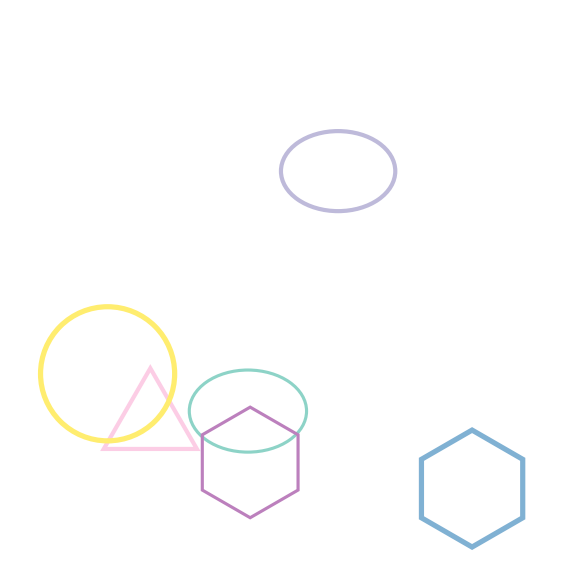[{"shape": "oval", "thickness": 1.5, "radius": 0.51, "center": [0.429, 0.287]}, {"shape": "oval", "thickness": 2, "radius": 0.49, "center": [0.585, 0.703]}, {"shape": "hexagon", "thickness": 2.5, "radius": 0.51, "center": [0.817, 0.153]}, {"shape": "triangle", "thickness": 2, "radius": 0.47, "center": [0.26, 0.268]}, {"shape": "hexagon", "thickness": 1.5, "radius": 0.48, "center": [0.433, 0.198]}, {"shape": "circle", "thickness": 2.5, "radius": 0.58, "center": [0.186, 0.352]}]